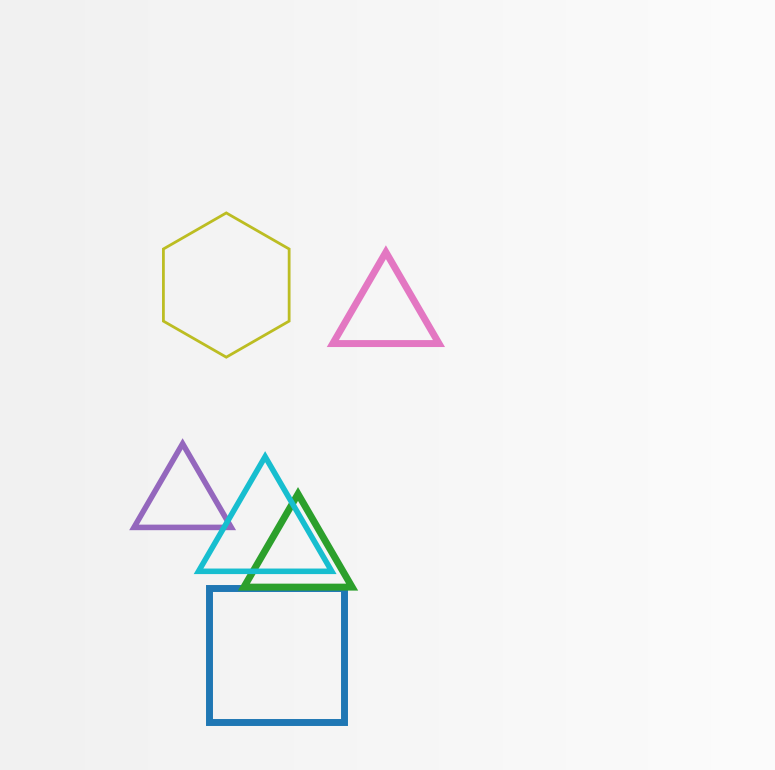[{"shape": "square", "thickness": 2.5, "radius": 0.44, "center": [0.357, 0.149]}, {"shape": "triangle", "thickness": 2.5, "radius": 0.4, "center": [0.385, 0.278]}, {"shape": "triangle", "thickness": 2, "radius": 0.36, "center": [0.236, 0.351]}, {"shape": "triangle", "thickness": 2.5, "radius": 0.4, "center": [0.498, 0.593]}, {"shape": "hexagon", "thickness": 1, "radius": 0.47, "center": [0.292, 0.63]}, {"shape": "triangle", "thickness": 2, "radius": 0.5, "center": [0.342, 0.308]}]